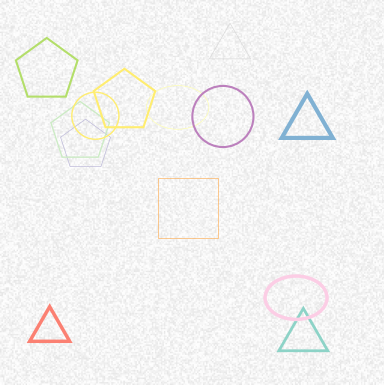[{"shape": "triangle", "thickness": 2, "radius": 0.37, "center": [0.788, 0.126]}, {"shape": "oval", "thickness": 0.5, "radius": 0.41, "center": [0.461, 0.721]}, {"shape": "pentagon", "thickness": 0.5, "radius": 0.34, "center": [0.222, 0.622]}, {"shape": "triangle", "thickness": 2.5, "radius": 0.3, "center": [0.129, 0.143]}, {"shape": "triangle", "thickness": 3, "radius": 0.38, "center": [0.798, 0.68]}, {"shape": "square", "thickness": 0.5, "radius": 0.39, "center": [0.488, 0.459]}, {"shape": "pentagon", "thickness": 1.5, "radius": 0.42, "center": [0.121, 0.817]}, {"shape": "oval", "thickness": 2.5, "radius": 0.4, "center": [0.769, 0.227]}, {"shape": "triangle", "thickness": 0.5, "radius": 0.31, "center": [0.597, 0.878]}, {"shape": "circle", "thickness": 1.5, "radius": 0.4, "center": [0.579, 0.697]}, {"shape": "pentagon", "thickness": 1, "radius": 0.4, "center": [0.208, 0.656]}, {"shape": "circle", "thickness": 1, "radius": 0.31, "center": [0.248, 0.699]}, {"shape": "pentagon", "thickness": 1.5, "radius": 0.42, "center": [0.323, 0.737]}]